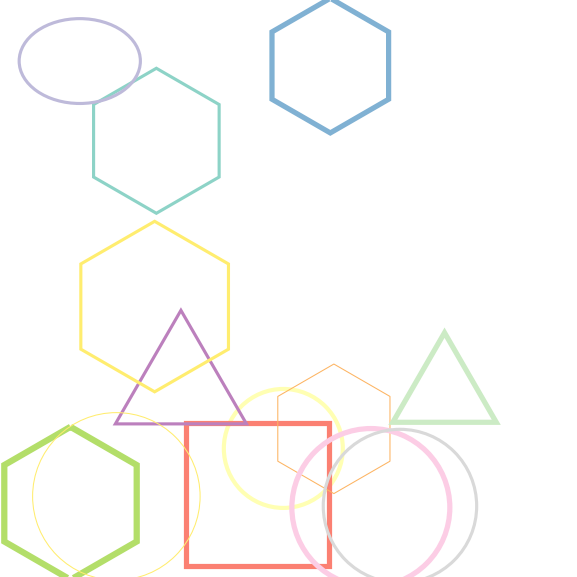[{"shape": "hexagon", "thickness": 1.5, "radius": 0.63, "center": [0.271, 0.755]}, {"shape": "circle", "thickness": 2, "radius": 0.52, "center": [0.491, 0.223]}, {"shape": "oval", "thickness": 1.5, "radius": 0.52, "center": [0.138, 0.893]}, {"shape": "square", "thickness": 2.5, "radius": 0.62, "center": [0.446, 0.143]}, {"shape": "hexagon", "thickness": 2.5, "radius": 0.58, "center": [0.572, 0.886]}, {"shape": "hexagon", "thickness": 0.5, "radius": 0.56, "center": [0.578, 0.257]}, {"shape": "hexagon", "thickness": 3, "radius": 0.66, "center": [0.122, 0.128]}, {"shape": "circle", "thickness": 2.5, "radius": 0.68, "center": [0.642, 0.12]}, {"shape": "circle", "thickness": 1.5, "radius": 0.66, "center": [0.693, 0.123]}, {"shape": "triangle", "thickness": 1.5, "radius": 0.66, "center": [0.313, 0.331]}, {"shape": "triangle", "thickness": 2.5, "radius": 0.52, "center": [0.77, 0.32]}, {"shape": "circle", "thickness": 0.5, "radius": 0.73, "center": [0.201, 0.14]}, {"shape": "hexagon", "thickness": 1.5, "radius": 0.74, "center": [0.268, 0.468]}]